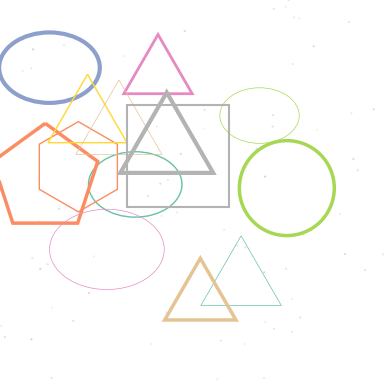[{"shape": "triangle", "thickness": 0.5, "radius": 0.6, "center": [0.626, 0.267]}, {"shape": "oval", "thickness": 1, "radius": 0.61, "center": [0.351, 0.521]}, {"shape": "hexagon", "thickness": 1, "radius": 0.59, "center": [0.203, 0.567]}, {"shape": "pentagon", "thickness": 2.5, "radius": 0.72, "center": [0.118, 0.536]}, {"shape": "oval", "thickness": 3, "radius": 0.65, "center": [0.129, 0.824]}, {"shape": "triangle", "thickness": 2, "radius": 0.51, "center": [0.41, 0.808]}, {"shape": "oval", "thickness": 0.5, "radius": 0.74, "center": [0.278, 0.352]}, {"shape": "circle", "thickness": 2.5, "radius": 0.62, "center": [0.745, 0.511]}, {"shape": "oval", "thickness": 0.5, "radius": 0.52, "center": [0.674, 0.7]}, {"shape": "triangle", "thickness": 1, "radius": 0.59, "center": [0.227, 0.689]}, {"shape": "triangle", "thickness": 0.5, "radius": 0.65, "center": [0.309, 0.663]}, {"shape": "triangle", "thickness": 2.5, "radius": 0.53, "center": [0.52, 0.222]}, {"shape": "square", "thickness": 1.5, "radius": 0.66, "center": [0.464, 0.595]}, {"shape": "triangle", "thickness": 3, "radius": 0.7, "center": [0.433, 0.621]}]